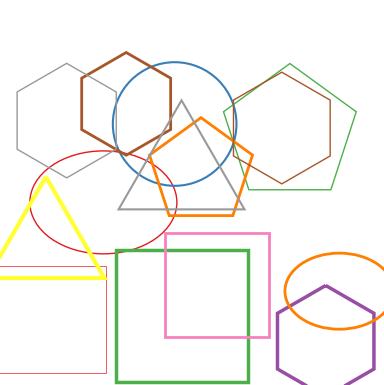[{"shape": "oval", "thickness": 1, "radius": 0.95, "center": [0.268, 0.474]}, {"shape": "square", "thickness": 0.5, "radius": 0.7, "center": [0.137, 0.171]}, {"shape": "circle", "thickness": 1.5, "radius": 0.8, "center": [0.454, 0.678]}, {"shape": "square", "thickness": 2.5, "radius": 0.86, "center": [0.474, 0.18]}, {"shape": "pentagon", "thickness": 1, "radius": 0.91, "center": [0.753, 0.654]}, {"shape": "hexagon", "thickness": 2.5, "radius": 0.72, "center": [0.846, 0.114]}, {"shape": "oval", "thickness": 2, "radius": 0.71, "center": [0.881, 0.244]}, {"shape": "pentagon", "thickness": 2, "radius": 0.7, "center": [0.522, 0.554]}, {"shape": "triangle", "thickness": 3, "radius": 0.88, "center": [0.119, 0.366]}, {"shape": "hexagon", "thickness": 2, "radius": 0.67, "center": [0.328, 0.73]}, {"shape": "hexagon", "thickness": 1, "radius": 0.72, "center": [0.732, 0.667]}, {"shape": "square", "thickness": 2, "radius": 0.67, "center": [0.565, 0.259]}, {"shape": "triangle", "thickness": 1.5, "radius": 0.94, "center": [0.472, 0.551]}, {"shape": "hexagon", "thickness": 1, "radius": 0.74, "center": [0.173, 0.687]}]